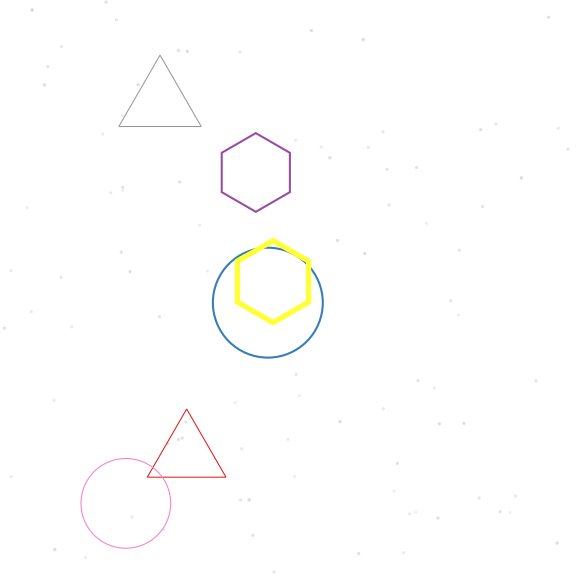[{"shape": "triangle", "thickness": 0.5, "radius": 0.39, "center": [0.323, 0.212]}, {"shape": "circle", "thickness": 1, "radius": 0.48, "center": [0.464, 0.475]}, {"shape": "hexagon", "thickness": 1, "radius": 0.34, "center": [0.443, 0.701]}, {"shape": "hexagon", "thickness": 2.5, "radius": 0.35, "center": [0.473, 0.511]}, {"shape": "circle", "thickness": 0.5, "radius": 0.39, "center": [0.218, 0.128]}, {"shape": "triangle", "thickness": 0.5, "radius": 0.41, "center": [0.277, 0.821]}]